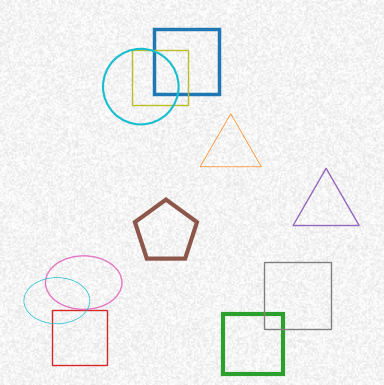[{"shape": "square", "thickness": 2.5, "radius": 0.42, "center": [0.484, 0.839]}, {"shape": "triangle", "thickness": 0.5, "radius": 0.46, "center": [0.599, 0.613]}, {"shape": "square", "thickness": 3, "radius": 0.39, "center": [0.658, 0.106]}, {"shape": "square", "thickness": 1, "radius": 0.36, "center": [0.206, 0.123]}, {"shape": "triangle", "thickness": 1, "radius": 0.5, "center": [0.847, 0.464]}, {"shape": "pentagon", "thickness": 3, "radius": 0.42, "center": [0.431, 0.397]}, {"shape": "oval", "thickness": 1, "radius": 0.5, "center": [0.217, 0.266]}, {"shape": "square", "thickness": 1, "radius": 0.44, "center": [0.772, 0.233]}, {"shape": "square", "thickness": 1, "radius": 0.36, "center": [0.416, 0.799]}, {"shape": "oval", "thickness": 0.5, "radius": 0.43, "center": [0.148, 0.219]}, {"shape": "circle", "thickness": 1.5, "radius": 0.49, "center": [0.366, 0.775]}]